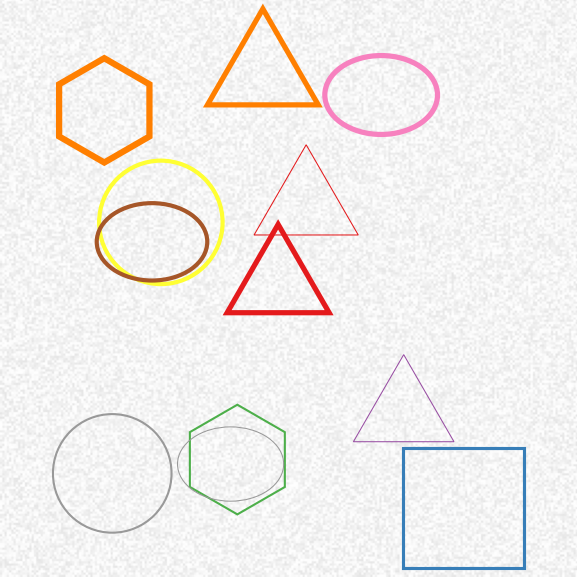[{"shape": "triangle", "thickness": 2.5, "radius": 0.51, "center": [0.482, 0.509]}, {"shape": "triangle", "thickness": 0.5, "radius": 0.52, "center": [0.53, 0.644]}, {"shape": "square", "thickness": 1.5, "radius": 0.52, "center": [0.803, 0.119]}, {"shape": "hexagon", "thickness": 1, "radius": 0.47, "center": [0.411, 0.203]}, {"shape": "triangle", "thickness": 0.5, "radius": 0.5, "center": [0.699, 0.285]}, {"shape": "hexagon", "thickness": 3, "radius": 0.45, "center": [0.181, 0.808]}, {"shape": "triangle", "thickness": 2.5, "radius": 0.55, "center": [0.455, 0.873]}, {"shape": "circle", "thickness": 2, "radius": 0.53, "center": [0.279, 0.614]}, {"shape": "oval", "thickness": 2, "radius": 0.48, "center": [0.263, 0.58]}, {"shape": "oval", "thickness": 2.5, "radius": 0.49, "center": [0.66, 0.835]}, {"shape": "circle", "thickness": 1, "radius": 0.51, "center": [0.194, 0.179]}, {"shape": "oval", "thickness": 0.5, "radius": 0.46, "center": [0.399, 0.196]}]